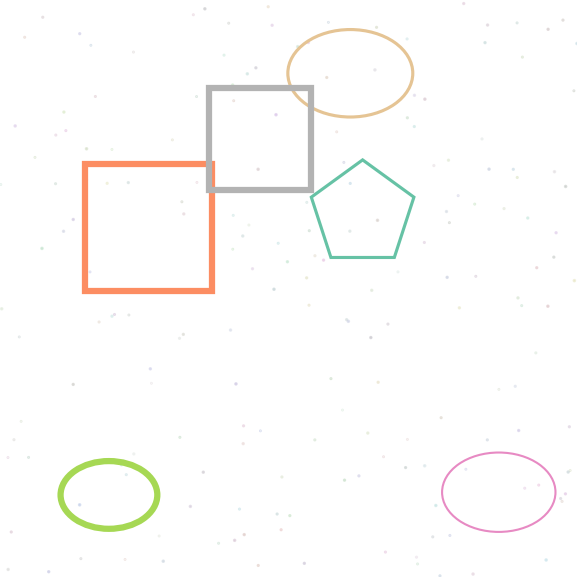[{"shape": "pentagon", "thickness": 1.5, "radius": 0.47, "center": [0.628, 0.629]}, {"shape": "square", "thickness": 3, "radius": 0.55, "center": [0.257, 0.605]}, {"shape": "oval", "thickness": 1, "radius": 0.49, "center": [0.864, 0.147]}, {"shape": "oval", "thickness": 3, "radius": 0.42, "center": [0.189, 0.142]}, {"shape": "oval", "thickness": 1.5, "radius": 0.54, "center": [0.607, 0.872]}, {"shape": "square", "thickness": 3, "radius": 0.44, "center": [0.45, 0.759]}]